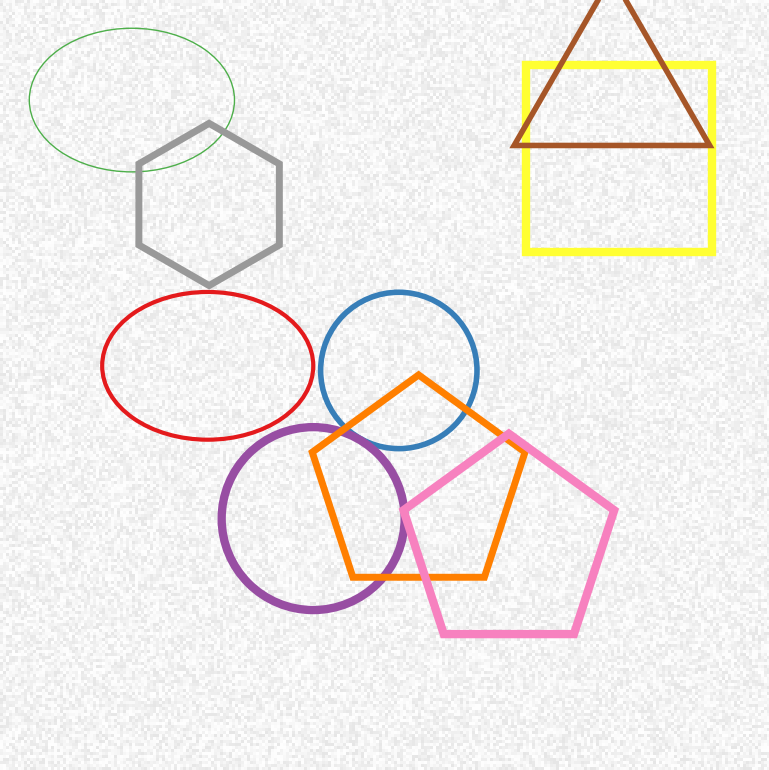[{"shape": "oval", "thickness": 1.5, "radius": 0.69, "center": [0.27, 0.525]}, {"shape": "circle", "thickness": 2, "radius": 0.51, "center": [0.518, 0.519]}, {"shape": "oval", "thickness": 0.5, "radius": 0.67, "center": [0.171, 0.87]}, {"shape": "circle", "thickness": 3, "radius": 0.59, "center": [0.407, 0.326]}, {"shape": "pentagon", "thickness": 2.5, "radius": 0.73, "center": [0.544, 0.368]}, {"shape": "square", "thickness": 3, "radius": 0.61, "center": [0.804, 0.794]}, {"shape": "triangle", "thickness": 2, "radius": 0.73, "center": [0.795, 0.884]}, {"shape": "pentagon", "thickness": 3, "radius": 0.72, "center": [0.661, 0.293]}, {"shape": "hexagon", "thickness": 2.5, "radius": 0.53, "center": [0.272, 0.734]}]